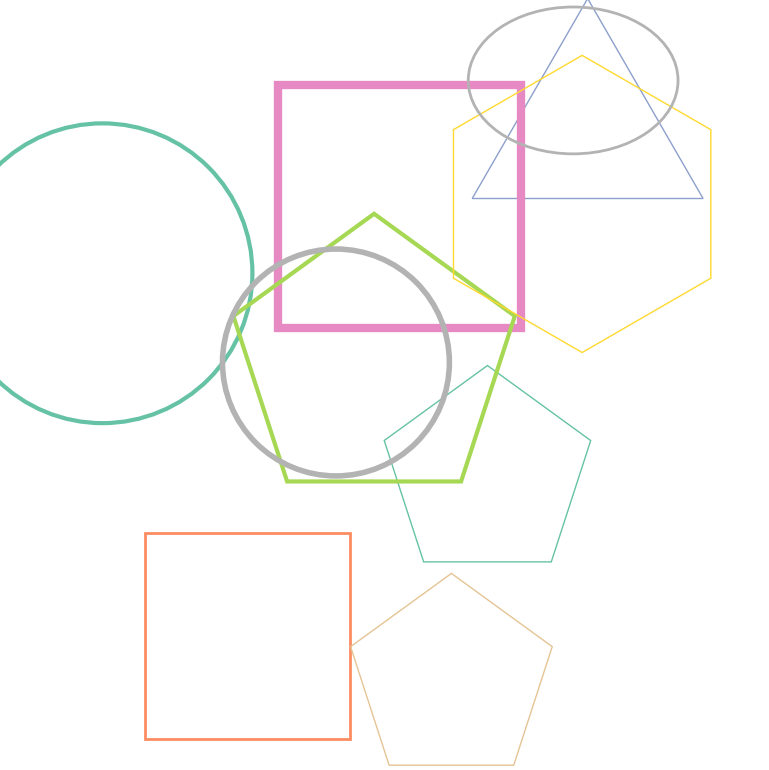[{"shape": "pentagon", "thickness": 0.5, "radius": 0.7, "center": [0.633, 0.384]}, {"shape": "circle", "thickness": 1.5, "radius": 0.97, "center": [0.133, 0.645]}, {"shape": "square", "thickness": 1, "radius": 0.67, "center": [0.321, 0.174]}, {"shape": "triangle", "thickness": 0.5, "radius": 0.87, "center": [0.763, 0.829]}, {"shape": "square", "thickness": 3, "radius": 0.79, "center": [0.519, 0.732]}, {"shape": "pentagon", "thickness": 1.5, "radius": 0.96, "center": [0.486, 0.53]}, {"shape": "hexagon", "thickness": 0.5, "radius": 0.96, "center": [0.756, 0.735]}, {"shape": "pentagon", "thickness": 0.5, "radius": 0.69, "center": [0.586, 0.118]}, {"shape": "oval", "thickness": 1, "radius": 0.68, "center": [0.744, 0.896]}, {"shape": "circle", "thickness": 2, "radius": 0.74, "center": [0.436, 0.529]}]